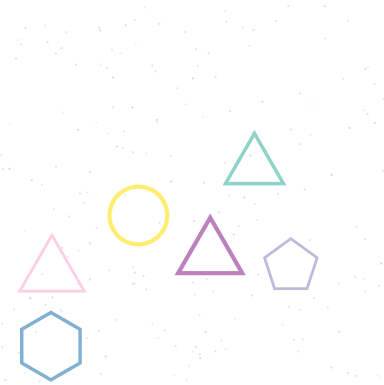[{"shape": "triangle", "thickness": 2.5, "radius": 0.43, "center": [0.661, 0.567]}, {"shape": "pentagon", "thickness": 2, "radius": 0.36, "center": [0.755, 0.308]}, {"shape": "hexagon", "thickness": 2.5, "radius": 0.44, "center": [0.132, 0.101]}, {"shape": "triangle", "thickness": 2, "radius": 0.48, "center": [0.135, 0.292]}, {"shape": "triangle", "thickness": 3, "radius": 0.48, "center": [0.546, 0.339]}, {"shape": "circle", "thickness": 3, "radius": 0.37, "center": [0.36, 0.44]}]